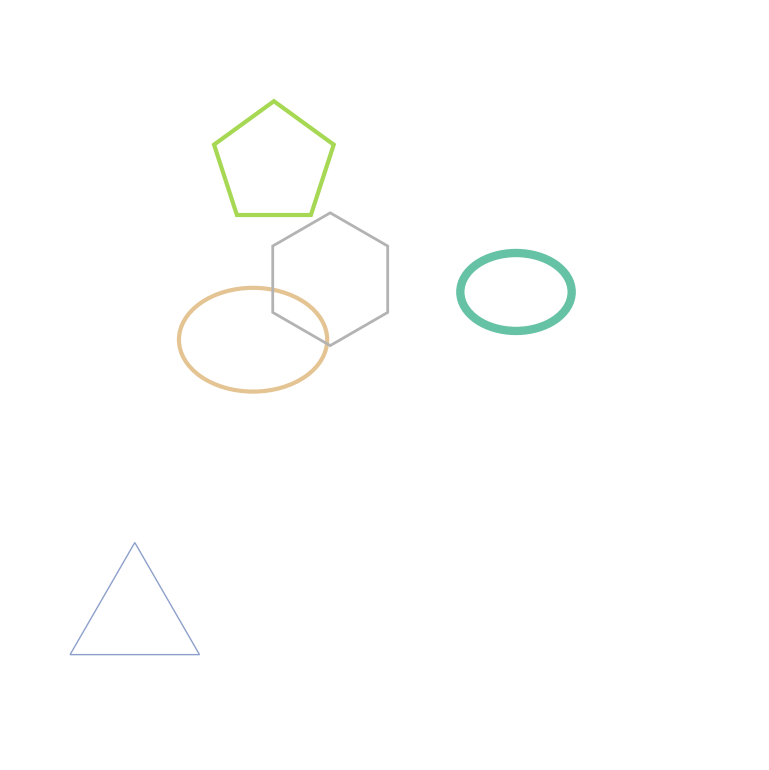[{"shape": "oval", "thickness": 3, "radius": 0.36, "center": [0.67, 0.621]}, {"shape": "triangle", "thickness": 0.5, "radius": 0.49, "center": [0.175, 0.198]}, {"shape": "pentagon", "thickness": 1.5, "radius": 0.41, "center": [0.356, 0.787]}, {"shape": "oval", "thickness": 1.5, "radius": 0.48, "center": [0.329, 0.559]}, {"shape": "hexagon", "thickness": 1, "radius": 0.43, "center": [0.429, 0.637]}]